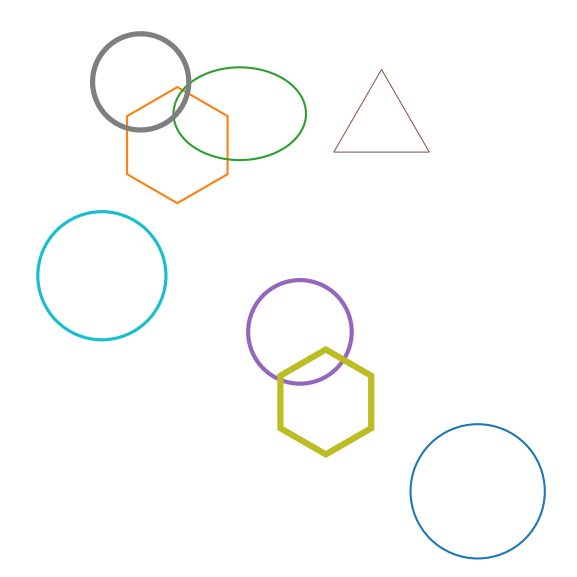[{"shape": "circle", "thickness": 1, "radius": 0.58, "center": [0.827, 0.148]}, {"shape": "hexagon", "thickness": 1, "radius": 0.5, "center": [0.307, 0.748]}, {"shape": "oval", "thickness": 1, "radius": 0.57, "center": [0.415, 0.802]}, {"shape": "circle", "thickness": 2, "radius": 0.45, "center": [0.519, 0.424]}, {"shape": "triangle", "thickness": 0.5, "radius": 0.48, "center": [0.661, 0.783]}, {"shape": "circle", "thickness": 2.5, "radius": 0.42, "center": [0.244, 0.857]}, {"shape": "hexagon", "thickness": 3, "radius": 0.45, "center": [0.564, 0.303]}, {"shape": "circle", "thickness": 1.5, "radius": 0.55, "center": [0.176, 0.522]}]